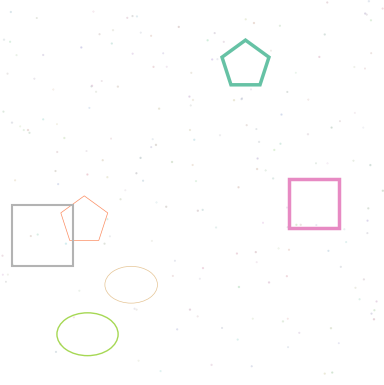[{"shape": "pentagon", "thickness": 2.5, "radius": 0.32, "center": [0.638, 0.832]}, {"shape": "pentagon", "thickness": 0.5, "radius": 0.32, "center": [0.219, 0.427]}, {"shape": "square", "thickness": 2.5, "radius": 0.32, "center": [0.815, 0.472]}, {"shape": "oval", "thickness": 1, "radius": 0.4, "center": [0.227, 0.132]}, {"shape": "oval", "thickness": 0.5, "radius": 0.34, "center": [0.341, 0.26]}, {"shape": "square", "thickness": 1.5, "radius": 0.39, "center": [0.111, 0.388]}]